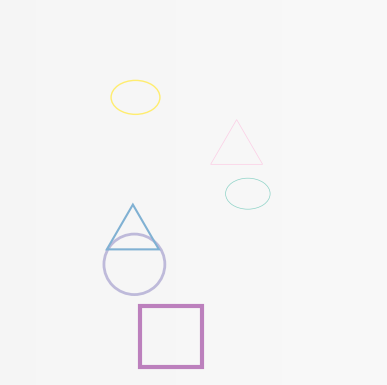[{"shape": "oval", "thickness": 0.5, "radius": 0.29, "center": [0.64, 0.497]}, {"shape": "circle", "thickness": 2, "radius": 0.39, "center": [0.347, 0.313]}, {"shape": "triangle", "thickness": 1.5, "radius": 0.39, "center": [0.343, 0.391]}, {"shape": "triangle", "thickness": 0.5, "radius": 0.39, "center": [0.611, 0.612]}, {"shape": "square", "thickness": 3, "radius": 0.4, "center": [0.44, 0.127]}, {"shape": "oval", "thickness": 1, "radius": 0.32, "center": [0.35, 0.747]}]